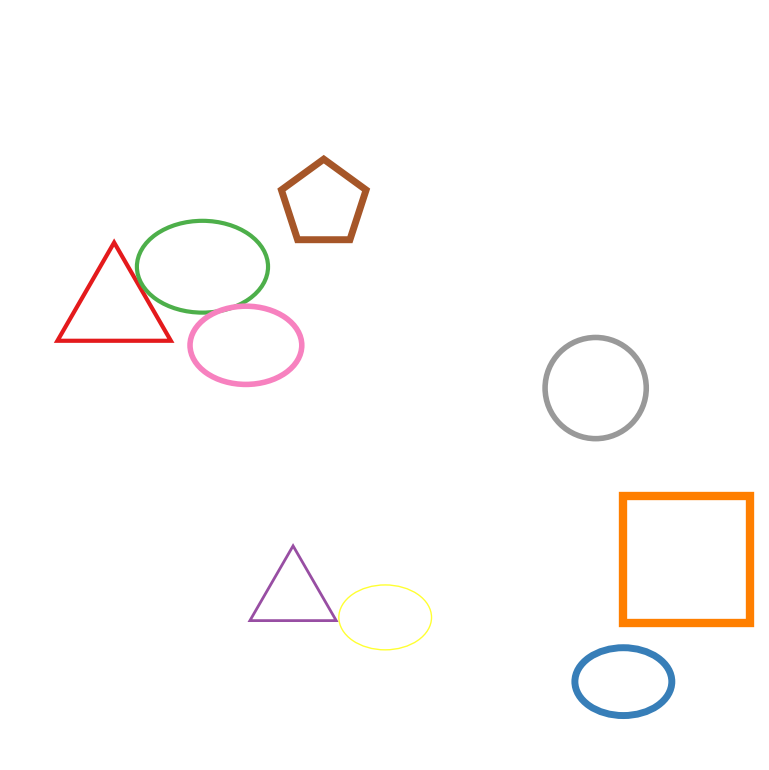[{"shape": "triangle", "thickness": 1.5, "radius": 0.43, "center": [0.148, 0.6]}, {"shape": "oval", "thickness": 2.5, "radius": 0.31, "center": [0.81, 0.115]}, {"shape": "oval", "thickness": 1.5, "radius": 0.43, "center": [0.263, 0.654]}, {"shape": "triangle", "thickness": 1, "radius": 0.32, "center": [0.381, 0.226]}, {"shape": "square", "thickness": 3, "radius": 0.41, "center": [0.891, 0.274]}, {"shape": "oval", "thickness": 0.5, "radius": 0.3, "center": [0.5, 0.198]}, {"shape": "pentagon", "thickness": 2.5, "radius": 0.29, "center": [0.42, 0.735]}, {"shape": "oval", "thickness": 2, "radius": 0.36, "center": [0.319, 0.552]}, {"shape": "circle", "thickness": 2, "radius": 0.33, "center": [0.774, 0.496]}]